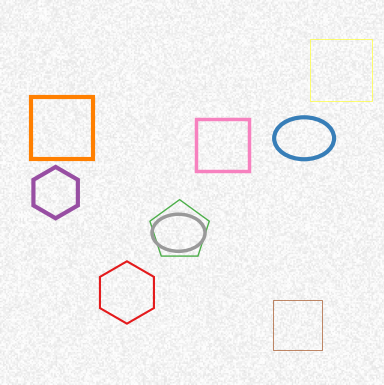[{"shape": "hexagon", "thickness": 1.5, "radius": 0.4, "center": [0.33, 0.24]}, {"shape": "oval", "thickness": 3, "radius": 0.39, "center": [0.79, 0.641]}, {"shape": "pentagon", "thickness": 1, "radius": 0.41, "center": [0.466, 0.4]}, {"shape": "hexagon", "thickness": 3, "radius": 0.33, "center": [0.145, 0.5]}, {"shape": "square", "thickness": 3, "radius": 0.4, "center": [0.16, 0.667]}, {"shape": "square", "thickness": 0.5, "radius": 0.41, "center": [0.886, 0.818]}, {"shape": "square", "thickness": 0.5, "radius": 0.32, "center": [0.773, 0.156]}, {"shape": "square", "thickness": 2.5, "radius": 0.34, "center": [0.578, 0.623]}, {"shape": "oval", "thickness": 2.5, "radius": 0.34, "center": [0.464, 0.395]}]